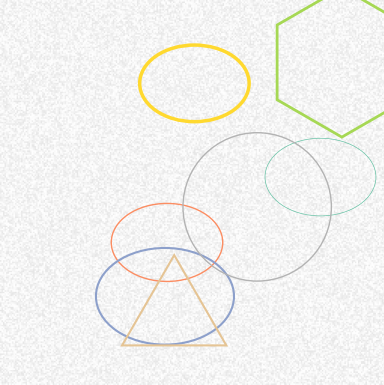[{"shape": "oval", "thickness": 0.5, "radius": 0.72, "center": [0.832, 0.54]}, {"shape": "oval", "thickness": 1, "radius": 0.72, "center": [0.434, 0.37]}, {"shape": "oval", "thickness": 1.5, "radius": 0.9, "center": [0.429, 0.23]}, {"shape": "hexagon", "thickness": 2, "radius": 0.97, "center": [0.888, 0.838]}, {"shape": "oval", "thickness": 2.5, "radius": 0.71, "center": [0.505, 0.783]}, {"shape": "triangle", "thickness": 1.5, "radius": 0.78, "center": [0.452, 0.181]}, {"shape": "circle", "thickness": 1, "radius": 0.96, "center": [0.668, 0.463]}]